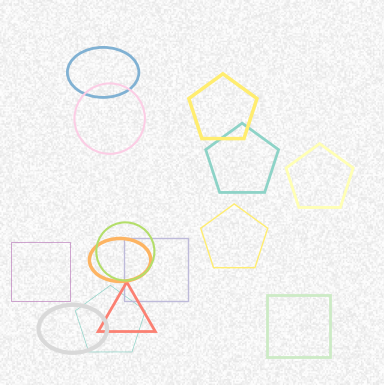[{"shape": "pentagon", "thickness": 2, "radius": 0.5, "center": [0.629, 0.581]}, {"shape": "pentagon", "thickness": 0.5, "radius": 0.48, "center": [0.287, 0.163]}, {"shape": "pentagon", "thickness": 2, "radius": 0.46, "center": [0.83, 0.535]}, {"shape": "square", "thickness": 1, "radius": 0.41, "center": [0.405, 0.3]}, {"shape": "triangle", "thickness": 2, "radius": 0.43, "center": [0.329, 0.182]}, {"shape": "oval", "thickness": 2, "radius": 0.46, "center": [0.268, 0.812]}, {"shape": "oval", "thickness": 2.5, "radius": 0.4, "center": [0.312, 0.325]}, {"shape": "circle", "thickness": 1.5, "radius": 0.38, "center": [0.326, 0.347]}, {"shape": "circle", "thickness": 1.5, "radius": 0.46, "center": [0.285, 0.692]}, {"shape": "oval", "thickness": 3, "radius": 0.45, "center": [0.189, 0.146]}, {"shape": "square", "thickness": 0.5, "radius": 0.38, "center": [0.105, 0.295]}, {"shape": "square", "thickness": 2, "radius": 0.4, "center": [0.776, 0.154]}, {"shape": "pentagon", "thickness": 2.5, "radius": 0.47, "center": [0.579, 0.715]}, {"shape": "pentagon", "thickness": 1, "radius": 0.46, "center": [0.608, 0.379]}]